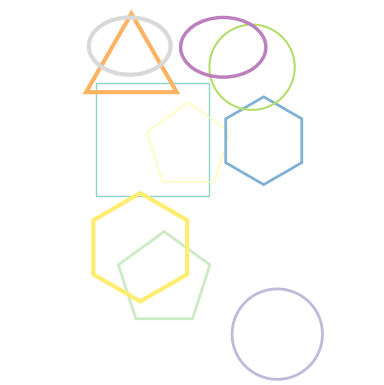[{"shape": "square", "thickness": 1, "radius": 0.73, "center": [0.397, 0.636]}, {"shape": "pentagon", "thickness": 1, "radius": 0.57, "center": [0.489, 0.62]}, {"shape": "circle", "thickness": 2, "radius": 0.59, "center": [0.72, 0.132]}, {"shape": "hexagon", "thickness": 2, "radius": 0.57, "center": [0.685, 0.635]}, {"shape": "triangle", "thickness": 3, "radius": 0.68, "center": [0.341, 0.829]}, {"shape": "circle", "thickness": 1.5, "radius": 0.55, "center": [0.655, 0.825]}, {"shape": "oval", "thickness": 3, "radius": 0.53, "center": [0.337, 0.88]}, {"shape": "oval", "thickness": 2.5, "radius": 0.55, "center": [0.58, 0.877]}, {"shape": "pentagon", "thickness": 2, "radius": 0.63, "center": [0.426, 0.273]}, {"shape": "hexagon", "thickness": 3, "radius": 0.7, "center": [0.364, 0.358]}]